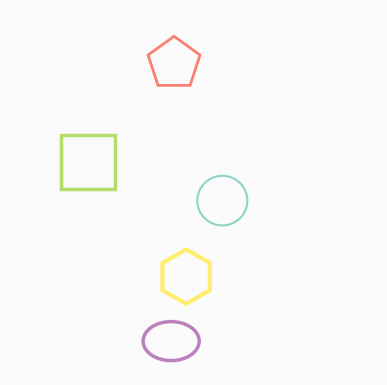[{"shape": "circle", "thickness": 1.5, "radius": 0.32, "center": [0.574, 0.479]}, {"shape": "pentagon", "thickness": 2, "radius": 0.35, "center": [0.449, 0.835]}, {"shape": "square", "thickness": 2.5, "radius": 0.35, "center": [0.228, 0.578]}, {"shape": "oval", "thickness": 2.5, "radius": 0.36, "center": [0.442, 0.114]}, {"shape": "hexagon", "thickness": 3, "radius": 0.35, "center": [0.48, 0.282]}]